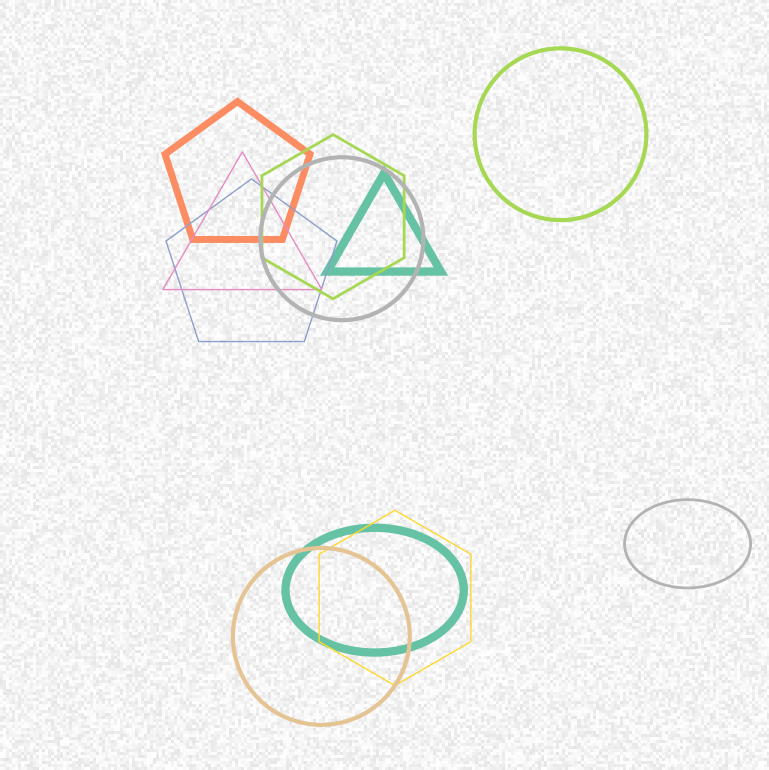[{"shape": "triangle", "thickness": 3, "radius": 0.43, "center": [0.499, 0.69]}, {"shape": "oval", "thickness": 3, "radius": 0.58, "center": [0.487, 0.234]}, {"shape": "pentagon", "thickness": 2.5, "radius": 0.49, "center": [0.308, 0.769]}, {"shape": "pentagon", "thickness": 0.5, "radius": 0.58, "center": [0.327, 0.651]}, {"shape": "triangle", "thickness": 0.5, "radius": 0.6, "center": [0.315, 0.684]}, {"shape": "hexagon", "thickness": 1, "radius": 0.53, "center": [0.433, 0.719]}, {"shape": "circle", "thickness": 1.5, "radius": 0.56, "center": [0.728, 0.826]}, {"shape": "hexagon", "thickness": 0.5, "radius": 0.57, "center": [0.513, 0.223]}, {"shape": "circle", "thickness": 1.5, "radius": 0.57, "center": [0.417, 0.173]}, {"shape": "oval", "thickness": 1, "radius": 0.41, "center": [0.893, 0.294]}, {"shape": "circle", "thickness": 1.5, "radius": 0.53, "center": [0.444, 0.69]}]